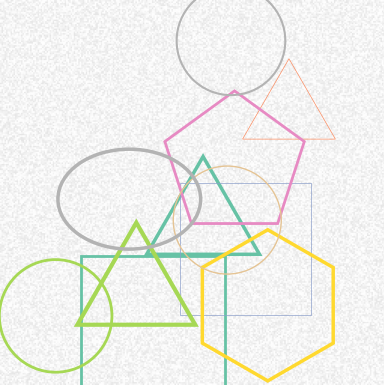[{"shape": "square", "thickness": 2, "radius": 0.93, "center": [0.397, 0.149]}, {"shape": "triangle", "thickness": 2.5, "radius": 0.85, "center": [0.527, 0.424]}, {"shape": "triangle", "thickness": 0.5, "radius": 0.7, "center": [0.751, 0.708]}, {"shape": "square", "thickness": 0.5, "radius": 0.85, "center": [0.638, 0.353]}, {"shape": "pentagon", "thickness": 2, "radius": 0.95, "center": [0.609, 0.573]}, {"shape": "triangle", "thickness": 3, "radius": 0.88, "center": [0.354, 0.245]}, {"shape": "circle", "thickness": 2, "radius": 0.73, "center": [0.145, 0.179]}, {"shape": "hexagon", "thickness": 2.5, "radius": 0.98, "center": [0.696, 0.207]}, {"shape": "circle", "thickness": 1, "radius": 0.7, "center": [0.59, 0.428]}, {"shape": "oval", "thickness": 2.5, "radius": 0.93, "center": [0.336, 0.483]}, {"shape": "circle", "thickness": 1.5, "radius": 0.71, "center": [0.6, 0.894]}]